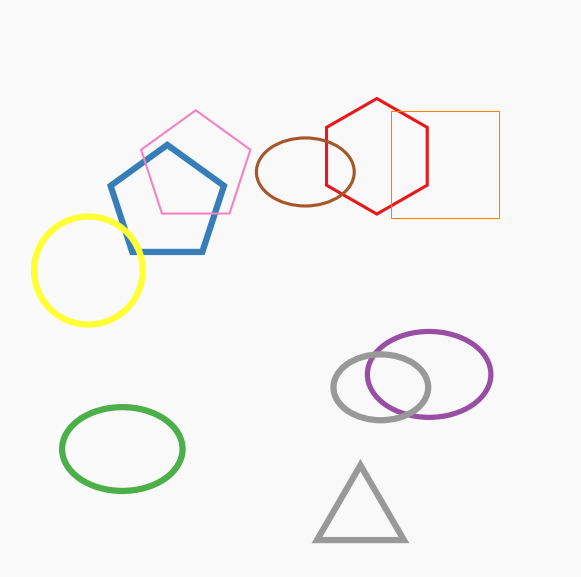[{"shape": "hexagon", "thickness": 1.5, "radius": 0.5, "center": [0.648, 0.728]}, {"shape": "pentagon", "thickness": 3, "radius": 0.51, "center": [0.288, 0.646]}, {"shape": "oval", "thickness": 3, "radius": 0.52, "center": [0.21, 0.222]}, {"shape": "oval", "thickness": 2.5, "radius": 0.53, "center": [0.738, 0.351]}, {"shape": "square", "thickness": 0.5, "radius": 0.47, "center": [0.766, 0.714]}, {"shape": "circle", "thickness": 3, "radius": 0.47, "center": [0.152, 0.531]}, {"shape": "oval", "thickness": 1.5, "radius": 0.42, "center": [0.525, 0.701]}, {"shape": "pentagon", "thickness": 1, "radius": 0.49, "center": [0.337, 0.709]}, {"shape": "triangle", "thickness": 3, "radius": 0.43, "center": [0.62, 0.107]}, {"shape": "oval", "thickness": 3, "radius": 0.41, "center": [0.655, 0.328]}]